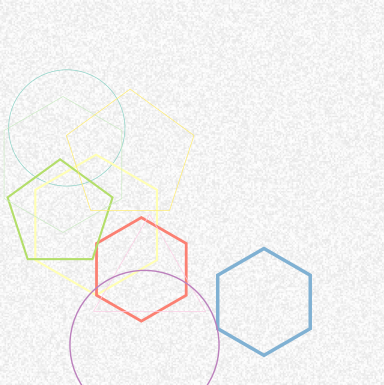[{"shape": "circle", "thickness": 0.5, "radius": 0.76, "center": [0.173, 0.668]}, {"shape": "hexagon", "thickness": 1.5, "radius": 0.91, "center": [0.25, 0.416]}, {"shape": "hexagon", "thickness": 2, "radius": 0.67, "center": [0.367, 0.3]}, {"shape": "hexagon", "thickness": 2.5, "radius": 0.69, "center": [0.686, 0.216]}, {"shape": "pentagon", "thickness": 1.5, "radius": 0.72, "center": [0.156, 0.443]}, {"shape": "triangle", "thickness": 0.5, "radius": 0.84, "center": [0.388, 0.275]}, {"shape": "circle", "thickness": 1, "radius": 0.97, "center": [0.375, 0.104]}, {"shape": "hexagon", "thickness": 0.5, "radius": 0.88, "center": [0.163, 0.573]}, {"shape": "pentagon", "thickness": 0.5, "radius": 0.87, "center": [0.338, 0.594]}]